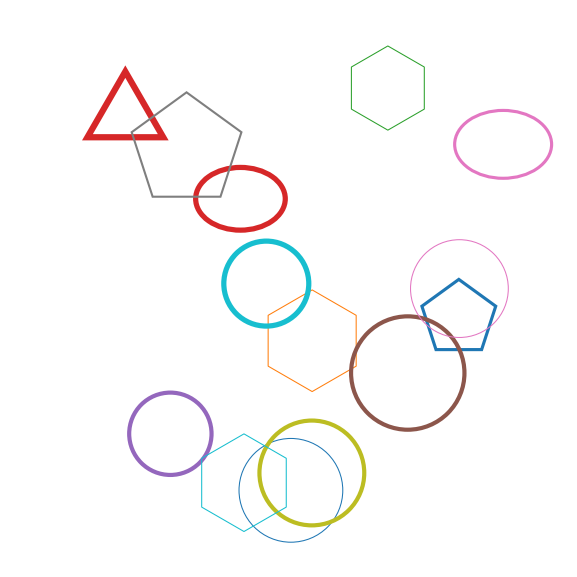[{"shape": "circle", "thickness": 0.5, "radius": 0.45, "center": [0.504, 0.15]}, {"shape": "pentagon", "thickness": 1.5, "radius": 0.34, "center": [0.794, 0.448]}, {"shape": "hexagon", "thickness": 0.5, "radius": 0.44, "center": [0.541, 0.409]}, {"shape": "hexagon", "thickness": 0.5, "radius": 0.36, "center": [0.672, 0.847]}, {"shape": "oval", "thickness": 2.5, "radius": 0.39, "center": [0.416, 0.655]}, {"shape": "triangle", "thickness": 3, "radius": 0.38, "center": [0.217, 0.799]}, {"shape": "circle", "thickness": 2, "radius": 0.36, "center": [0.295, 0.248]}, {"shape": "circle", "thickness": 2, "radius": 0.49, "center": [0.706, 0.353]}, {"shape": "circle", "thickness": 0.5, "radius": 0.42, "center": [0.796, 0.499]}, {"shape": "oval", "thickness": 1.5, "radius": 0.42, "center": [0.871, 0.749]}, {"shape": "pentagon", "thickness": 1, "radius": 0.5, "center": [0.323, 0.739]}, {"shape": "circle", "thickness": 2, "radius": 0.45, "center": [0.54, 0.18]}, {"shape": "hexagon", "thickness": 0.5, "radius": 0.42, "center": [0.422, 0.163]}, {"shape": "circle", "thickness": 2.5, "radius": 0.37, "center": [0.461, 0.508]}]